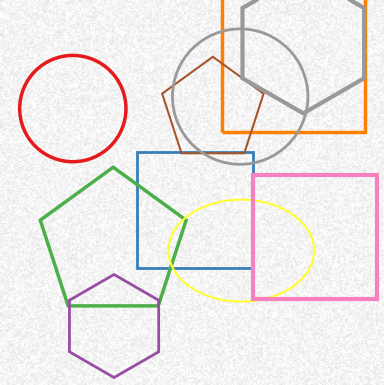[{"shape": "circle", "thickness": 2.5, "radius": 0.69, "center": [0.189, 0.718]}, {"shape": "square", "thickness": 2, "radius": 0.75, "center": [0.507, 0.454]}, {"shape": "pentagon", "thickness": 2.5, "radius": 1.0, "center": [0.294, 0.367]}, {"shape": "hexagon", "thickness": 2, "radius": 0.67, "center": [0.296, 0.153]}, {"shape": "square", "thickness": 2.5, "radius": 0.92, "center": [0.762, 0.84]}, {"shape": "oval", "thickness": 1.5, "radius": 0.95, "center": [0.627, 0.349]}, {"shape": "pentagon", "thickness": 1.5, "radius": 0.69, "center": [0.553, 0.714]}, {"shape": "square", "thickness": 3, "radius": 0.81, "center": [0.817, 0.384]}, {"shape": "hexagon", "thickness": 3, "radius": 0.91, "center": [0.788, 0.888]}, {"shape": "circle", "thickness": 2, "radius": 0.88, "center": [0.624, 0.749]}]